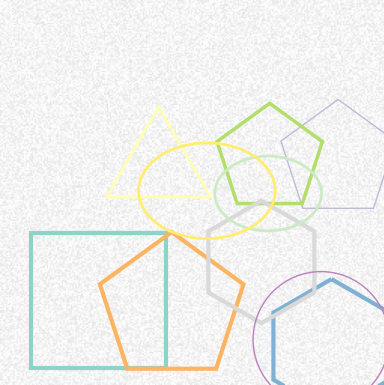[{"shape": "square", "thickness": 3, "radius": 0.88, "center": [0.256, 0.22]}, {"shape": "triangle", "thickness": 2, "radius": 0.78, "center": [0.412, 0.566]}, {"shape": "pentagon", "thickness": 1, "radius": 0.78, "center": [0.878, 0.585]}, {"shape": "hexagon", "thickness": 3, "radius": 0.87, "center": [0.861, 0.101]}, {"shape": "pentagon", "thickness": 3, "radius": 0.98, "center": [0.446, 0.201]}, {"shape": "pentagon", "thickness": 2.5, "radius": 0.72, "center": [0.701, 0.588]}, {"shape": "hexagon", "thickness": 3, "radius": 0.79, "center": [0.679, 0.32]}, {"shape": "circle", "thickness": 1, "radius": 0.88, "center": [0.834, 0.118]}, {"shape": "oval", "thickness": 2, "radius": 0.69, "center": [0.696, 0.497]}, {"shape": "oval", "thickness": 2, "radius": 0.89, "center": [0.537, 0.504]}]